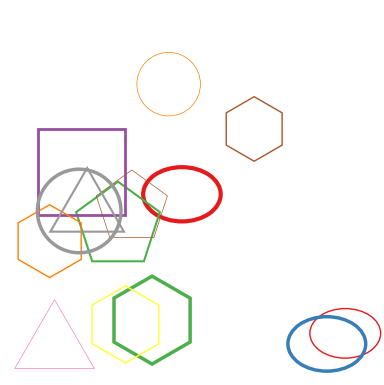[{"shape": "oval", "thickness": 3, "radius": 0.5, "center": [0.473, 0.495]}, {"shape": "oval", "thickness": 1, "radius": 0.46, "center": [0.897, 0.134]}, {"shape": "oval", "thickness": 2.5, "radius": 0.51, "center": [0.849, 0.107]}, {"shape": "pentagon", "thickness": 1.5, "radius": 0.57, "center": [0.307, 0.414]}, {"shape": "hexagon", "thickness": 2.5, "radius": 0.57, "center": [0.395, 0.169]}, {"shape": "square", "thickness": 2, "radius": 0.56, "center": [0.211, 0.553]}, {"shape": "hexagon", "thickness": 1, "radius": 0.47, "center": [0.129, 0.374]}, {"shape": "circle", "thickness": 0.5, "radius": 0.41, "center": [0.438, 0.781]}, {"shape": "hexagon", "thickness": 1, "radius": 0.5, "center": [0.326, 0.157]}, {"shape": "pentagon", "thickness": 0.5, "radius": 0.49, "center": [0.342, 0.461]}, {"shape": "hexagon", "thickness": 1, "radius": 0.42, "center": [0.66, 0.665]}, {"shape": "triangle", "thickness": 0.5, "radius": 0.6, "center": [0.142, 0.102]}, {"shape": "circle", "thickness": 2.5, "radius": 0.54, "center": [0.206, 0.452]}, {"shape": "triangle", "thickness": 1.5, "radius": 0.55, "center": [0.226, 0.453]}]